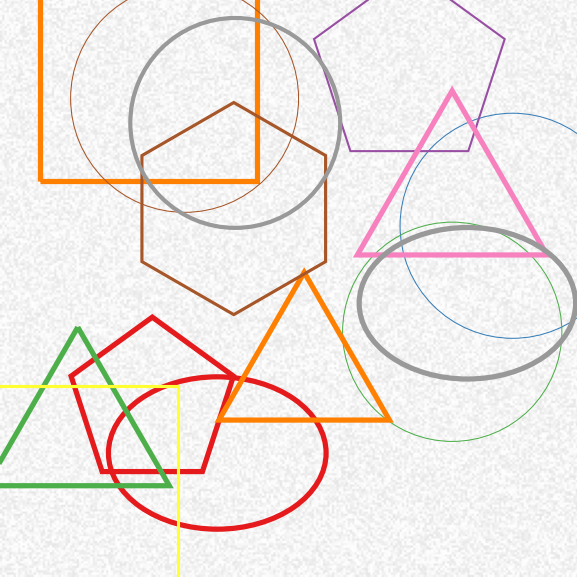[{"shape": "pentagon", "thickness": 2.5, "radius": 0.74, "center": [0.264, 0.302]}, {"shape": "oval", "thickness": 2.5, "radius": 0.94, "center": [0.376, 0.215]}, {"shape": "circle", "thickness": 0.5, "radius": 0.97, "center": [0.888, 0.608]}, {"shape": "triangle", "thickness": 2.5, "radius": 0.92, "center": [0.135, 0.25]}, {"shape": "circle", "thickness": 0.5, "radius": 0.95, "center": [0.783, 0.425]}, {"shape": "pentagon", "thickness": 1, "radius": 0.87, "center": [0.709, 0.878]}, {"shape": "square", "thickness": 2.5, "radius": 0.94, "center": [0.257, 0.873]}, {"shape": "triangle", "thickness": 2.5, "radius": 0.85, "center": [0.527, 0.357]}, {"shape": "square", "thickness": 1.5, "radius": 0.96, "center": [0.116, 0.138]}, {"shape": "circle", "thickness": 0.5, "radius": 0.99, "center": [0.32, 0.829]}, {"shape": "hexagon", "thickness": 1.5, "radius": 0.92, "center": [0.405, 0.638]}, {"shape": "triangle", "thickness": 2.5, "radius": 0.95, "center": [0.783, 0.652]}, {"shape": "oval", "thickness": 2.5, "radius": 0.94, "center": [0.809, 0.474]}, {"shape": "circle", "thickness": 2, "radius": 0.91, "center": [0.407, 0.786]}]